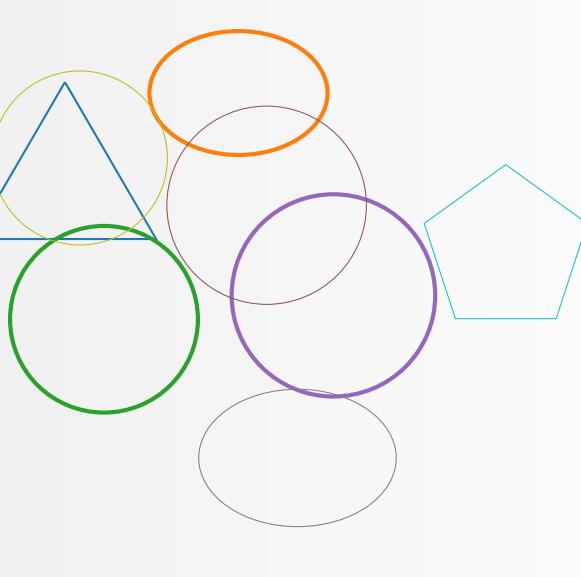[{"shape": "triangle", "thickness": 1, "radius": 0.91, "center": [0.112, 0.676]}, {"shape": "oval", "thickness": 2, "radius": 0.77, "center": [0.41, 0.838]}, {"shape": "circle", "thickness": 2, "radius": 0.81, "center": [0.179, 0.446]}, {"shape": "circle", "thickness": 2, "radius": 0.88, "center": [0.574, 0.488]}, {"shape": "circle", "thickness": 0.5, "radius": 0.86, "center": [0.459, 0.644]}, {"shape": "oval", "thickness": 0.5, "radius": 0.85, "center": [0.512, 0.206]}, {"shape": "circle", "thickness": 0.5, "radius": 0.75, "center": [0.137, 0.726]}, {"shape": "pentagon", "thickness": 0.5, "radius": 0.74, "center": [0.87, 0.567]}]